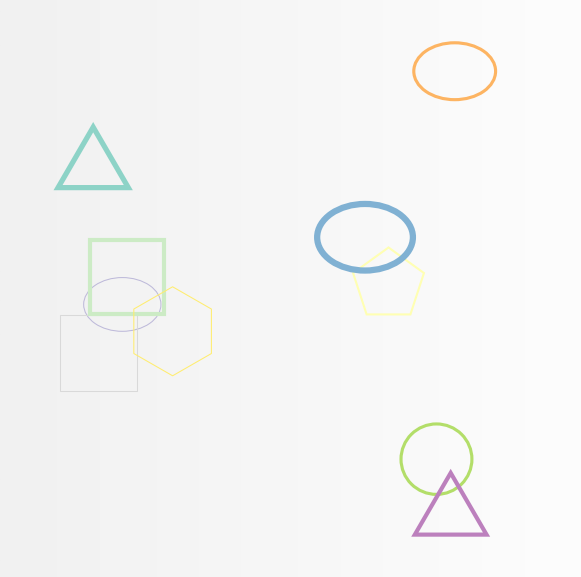[{"shape": "triangle", "thickness": 2.5, "radius": 0.35, "center": [0.16, 0.709]}, {"shape": "pentagon", "thickness": 1, "radius": 0.32, "center": [0.668, 0.507]}, {"shape": "oval", "thickness": 0.5, "radius": 0.33, "center": [0.21, 0.472]}, {"shape": "oval", "thickness": 3, "radius": 0.41, "center": [0.628, 0.588]}, {"shape": "oval", "thickness": 1.5, "radius": 0.35, "center": [0.782, 0.876]}, {"shape": "circle", "thickness": 1.5, "radius": 0.3, "center": [0.751, 0.204]}, {"shape": "square", "thickness": 0.5, "radius": 0.33, "center": [0.169, 0.388]}, {"shape": "triangle", "thickness": 2, "radius": 0.36, "center": [0.775, 0.109]}, {"shape": "square", "thickness": 2, "radius": 0.32, "center": [0.218, 0.519]}, {"shape": "hexagon", "thickness": 0.5, "radius": 0.39, "center": [0.297, 0.425]}]